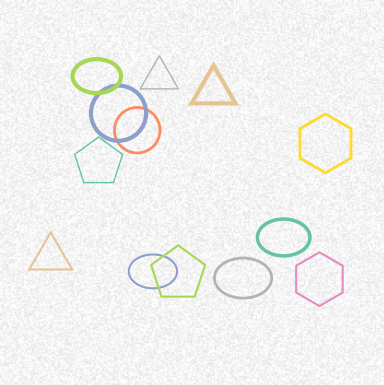[{"shape": "oval", "thickness": 2.5, "radius": 0.34, "center": [0.737, 0.383]}, {"shape": "pentagon", "thickness": 1, "radius": 0.33, "center": [0.256, 0.579]}, {"shape": "circle", "thickness": 2, "radius": 0.3, "center": [0.356, 0.662]}, {"shape": "circle", "thickness": 3, "radius": 0.36, "center": [0.308, 0.706]}, {"shape": "oval", "thickness": 1.5, "radius": 0.31, "center": [0.397, 0.295]}, {"shape": "hexagon", "thickness": 1.5, "radius": 0.35, "center": [0.83, 0.275]}, {"shape": "pentagon", "thickness": 1.5, "radius": 0.37, "center": [0.463, 0.289]}, {"shape": "oval", "thickness": 3, "radius": 0.31, "center": [0.251, 0.802]}, {"shape": "hexagon", "thickness": 2, "radius": 0.38, "center": [0.845, 0.628]}, {"shape": "triangle", "thickness": 1.5, "radius": 0.32, "center": [0.132, 0.332]}, {"shape": "triangle", "thickness": 3, "radius": 0.33, "center": [0.555, 0.764]}, {"shape": "triangle", "thickness": 1, "radius": 0.29, "center": [0.414, 0.798]}, {"shape": "oval", "thickness": 2, "radius": 0.37, "center": [0.631, 0.278]}]